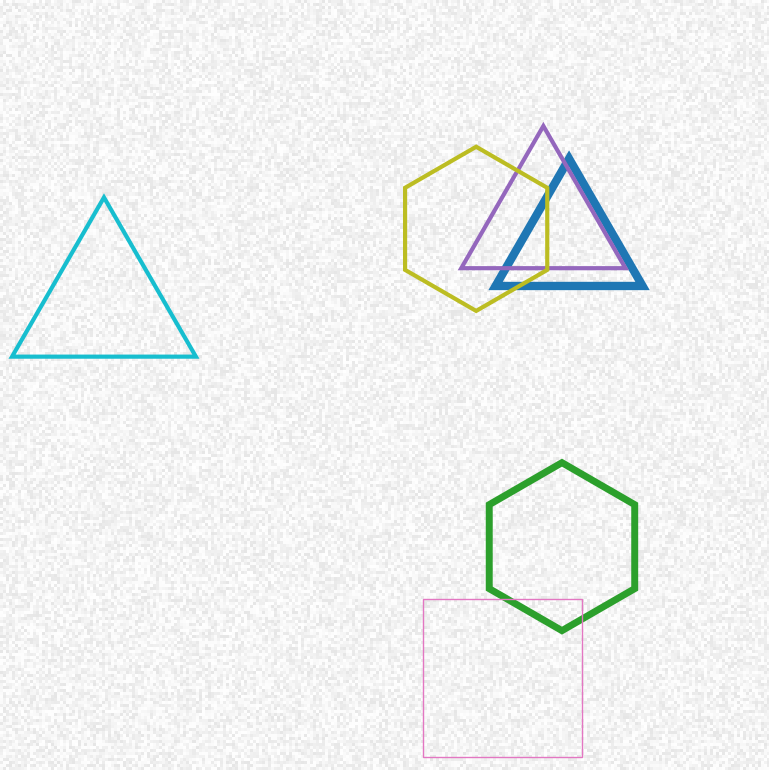[{"shape": "triangle", "thickness": 3, "radius": 0.55, "center": [0.739, 0.684]}, {"shape": "hexagon", "thickness": 2.5, "radius": 0.55, "center": [0.73, 0.29]}, {"shape": "triangle", "thickness": 1.5, "radius": 0.62, "center": [0.706, 0.713]}, {"shape": "square", "thickness": 0.5, "radius": 0.52, "center": [0.652, 0.119]}, {"shape": "hexagon", "thickness": 1.5, "radius": 0.53, "center": [0.618, 0.703]}, {"shape": "triangle", "thickness": 1.5, "radius": 0.69, "center": [0.135, 0.606]}]